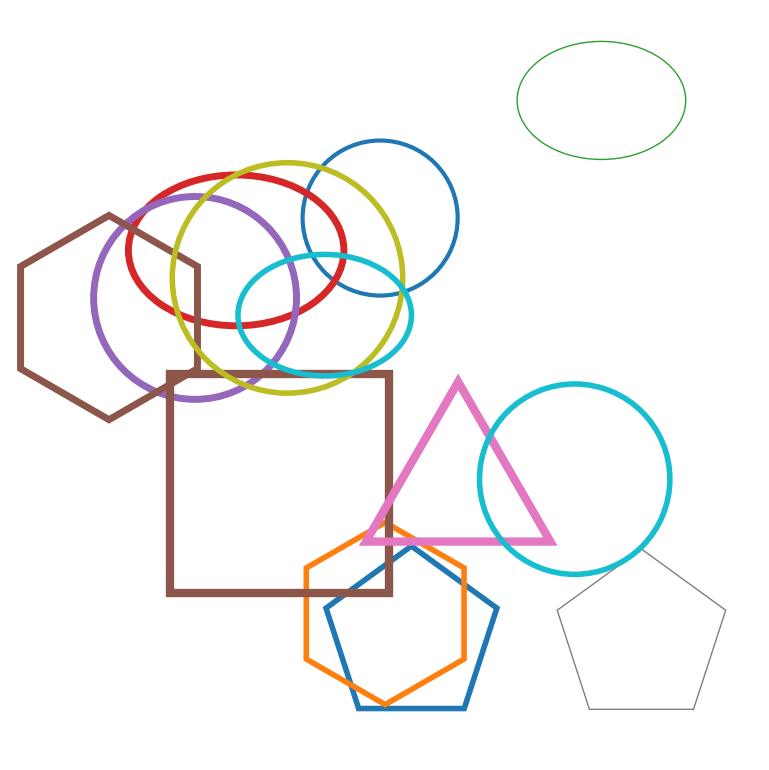[{"shape": "circle", "thickness": 1.5, "radius": 0.5, "center": [0.494, 0.717]}, {"shape": "pentagon", "thickness": 2, "radius": 0.58, "center": [0.534, 0.174]}, {"shape": "hexagon", "thickness": 2, "radius": 0.59, "center": [0.5, 0.203]}, {"shape": "oval", "thickness": 0.5, "radius": 0.55, "center": [0.781, 0.87]}, {"shape": "oval", "thickness": 2.5, "radius": 0.7, "center": [0.307, 0.675]}, {"shape": "circle", "thickness": 2.5, "radius": 0.66, "center": [0.253, 0.613]}, {"shape": "square", "thickness": 3, "radius": 0.71, "center": [0.363, 0.372]}, {"shape": "hexagon", "thickness": 2.5, "radius": 0.66, "center": [0.142, 0.588]}, {"shape": "triangle", "thickness": 3, "radius": 0.69, "center": [0.595, 0.366]}, {"shape": "pentagon", "thickness": 0.5, "radius": 0.58, "center": [0.833, 0.172]}, {"shape": "circle", "thickness": 2, "radius": 0.75, "center": [0.373, 0.639]}, {"shape": "oval", "thickness": 2, "radius": 0.56, "center": [0.422, 0.591]}, {"shape": "circle", "thickness": 2, "radius": 0.62, "center": [0.746, 0.378]}]